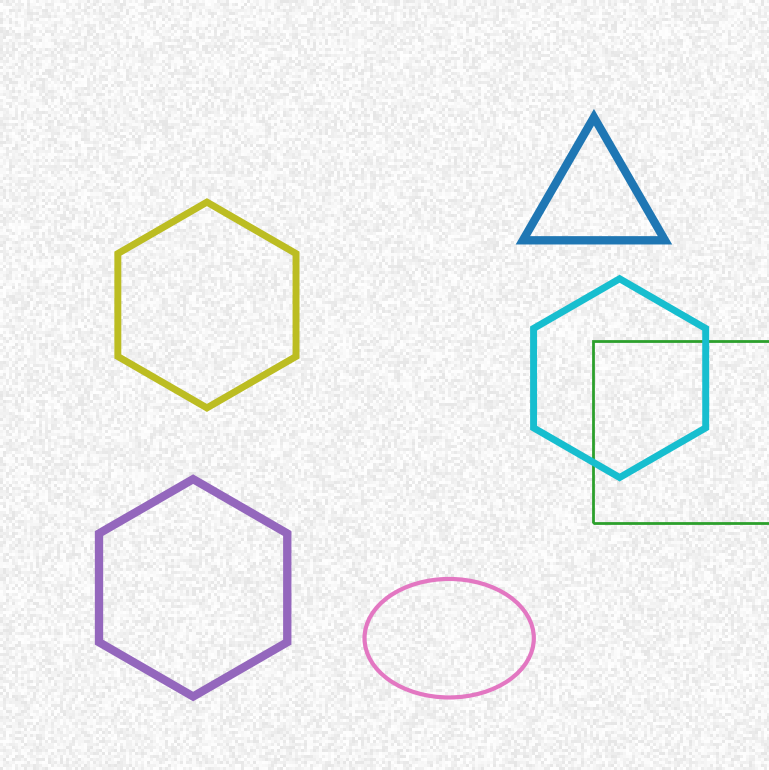[{"shape": "triangle", "thickness": 3, "radius": 0.53, "center": [0.771, 0.741]}, {"shape": "square", "thickness": 1, "radius": 0.59, "center": [0.889, 0.438]}, {"shape": "hexagon", "thickness": 3, "radius": 0.71, "center": [0.251, 0.237]}, {"shape": "oval", "thickness": 1.5, "radius": 0.55, "center": [0.583, 0.171]}, {"shape": "hexagon", "thickness": 2.5, "radius": 0.67, "center": [0.269, 0.604]}, {"shape": "hexagon", "thickness": 2.5, "radius": 0.65, "center": [0.805, 0.509]}]